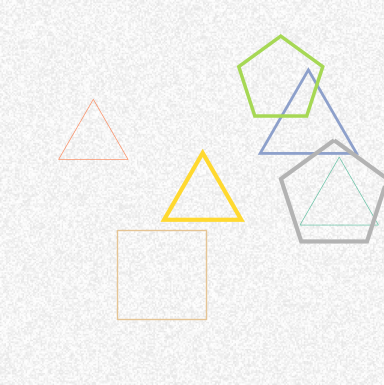[{"shape": "triangle", "thickness": 0.5, "radius": 0.59, "center": [0.881, 0.474]}, {"shape": "triangle", "thickness": 0.5, "radius": 0.52, "center": [0.242, 0.638]}, {"shape": "triangle", "thickness": 2, "radius": 0.72, "center": [0.801, 0.674]}, {"shape": "pentagon", "thickness": 2.5, "radius": 0.57, "center": [0.729, 0.791]}, {"shape": "triangle", "thickness": 3, "radius": 0.58, "center": [0.526, 0.487]}, {"shape": "square", "thickness": 1, "radius": 0.58, "center": [0.419, 0.288]}, {"shape": "pentagon", "thickness": 3, "radius": 0.73, "center": [0.868, 0.49]}]